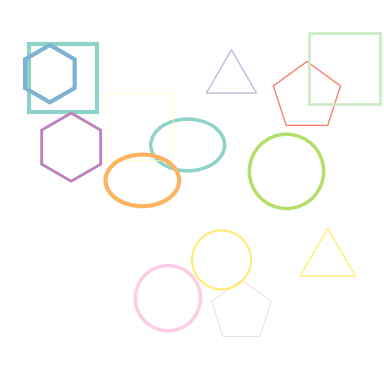[{"shape": "square", "thickness": 3, "radius": 0.44, "center": [0.163, 0.797]}, {"shape": "oval", "thickness": 2.5, "radius": 0.48, "center": [0.487, 0.623]}, {"shape": "square", "thickness": 0.5, "radius": 0.44, "center": [0.362, 0.672]}, {"shape": "triangle", "thickness": 1, "radius": 0.38, "center": [0.601, 0.796]}, {"shape": "pentagon", "thickness": 1, "radius": 0.46, "center": [0.797, 0.749]}, {"shape": "hexagon", "thickness": 3, "radius": 0.37, "center": [0.129, 0.809]}, {"shape": "oval", "thickness": 3, "radius": 0.48, "center": [0.37, 0.531]}, {"shape": "circle", "thickness": 2.5, "radius": 0.48, "center": [0.744, 0.555]}, {"shape": "circle", "thickness": 2.5, "radius": 0.42, "center": [0.436, 0.226]}, {"shape": "pentagon", "thickness": 0.5, "radius": 0.41, "center": [0.627, 0.192]}, {"shape": "hexagon", "thickness": 2, "radius": 0.44, "center": [0.185, 0.618]}, {"shape": "square", "thickness": 2, "radius": 0.46, "center": [0.895, 0.823]}, {"shape": "triangle", "thickness": 1, "radius": 0.41, "center": [0.851, 0.325]}, {"shape": "circle", "thickness": 1.5, "radius": 0.38, "center": [0.575, 0.325]}]